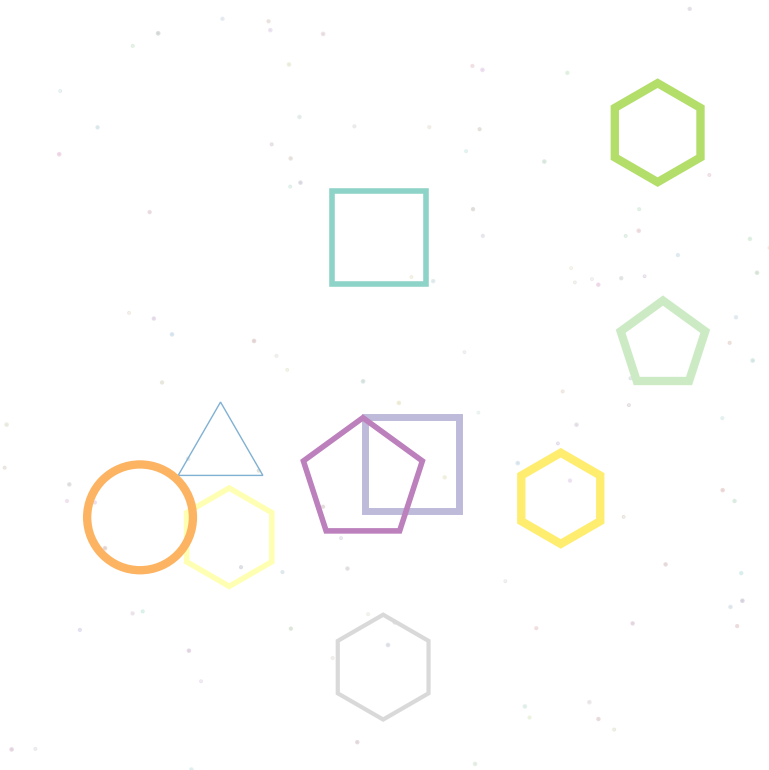[{"shape": "square", "thickness": 2, "radius": 0.3, "center": [0.493, 0.692]}, {"shape": "hexagon", "thickness": 2, "radius": 0.32, "center": [0.298, 0.302]}, {"shape": "square", "thickness": 2.5, "radius": 0.3, "center": [0.535, 0.397]}, {"shape": "triangle", "thickness": 0.5, "radius": 0.32, "center": [0.286, 0.414]}, {"shape": "circle", "thickness": 3, "radius": 0.34, "center": [0.182, 0.328]}, {"shape": "hexagon", "thickness": 3, "radius": 0.32, "center": [0.854, 0.828]}, {"shape": "hexagon", "thickness": 1.5, "radius": 0.34, "center": [0.498, 0.134]}, {"shape": "pentagon", "thickness": 2, "radius": 0.41, "center": [0.471, 0.376]}, {"shape": "pentagon", "thickness": 3, "radius": 0.29, "center": [0.861, 0.552]}, {"shape": "hexagon", "thickness": 3, "radius": 0.3, "center": [0.728, 0.353]}]